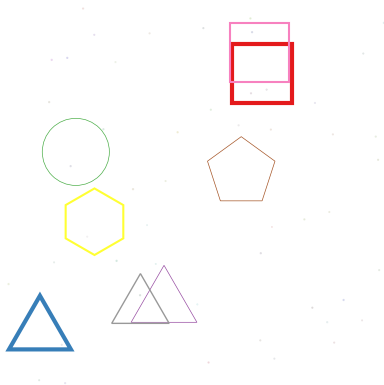[{"shape": "square", "thickness": 3, "radius": 0.39, "center": [0.68, 0.809]}, {"shape": "triangle", "thickness": 3, "radius": 0.46, "center": [0.104, 0.139]}, {"shape": "circle", "thickness": 0.5, "radius": 0.44, "center": [0.197, 0.606]}, {"shape": "triangle", "thickness": 0.5, "radius": 0.49, "center": [0.426, 0.212]}, {"shape": "hexagon", "thickness": 1.5, "radius": 0.43, "center": [0.245, 0.424]}, {"shape": "pentagon", "thickness": 0.5, "radius": 0.46, "center": [0.627, 0.553]}, {"shape": "square", "thickness": 1.5, "radius": 0.38, "center": [0.674, 0.863]}, {"shape": "triangle", "thickness": 1, "radius": 0.43, "center": [0.365, 0.203]}]